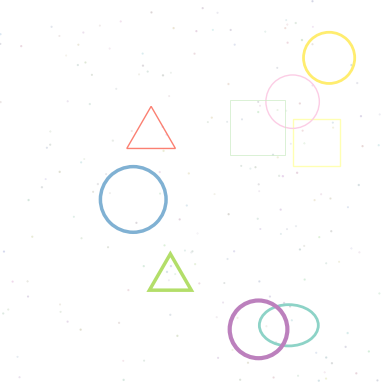[{"shape": "oval", "thickness": 2, "radius": 0.38, "center": [0.75, 0.155]}, {"shape": "square", "thickness": 1, "radius": 0.31, "center": [0.823, 0.63]}, {"shape": "triangle", "thickness": 1, "radius": 0.36, "center": [0.392, 0.651]}, {"shape": "circle", "thickness": 2.5, "radius": 0.43, "center": [0.346, 0.482]}, {"shape": "triangle", "thickness": 2.5, "radius": 0.31, "center": [0.442, 0.278]}, {"shape": "circle", "thickness": 1, "radius": 0.35, "center": [0.76, 0.736]}, {"shape": "circle", "thickness": 3, "radius": 0.37, "center": [0.672, 0.145]}, {"shape": "square", "thickness": 0.5, "radius": 0.36, "center": [0.669, 0.668]}, {"shape": "circle", "thickness": 2, "radius": 0.33, "center": [0.855, 0.85]}]